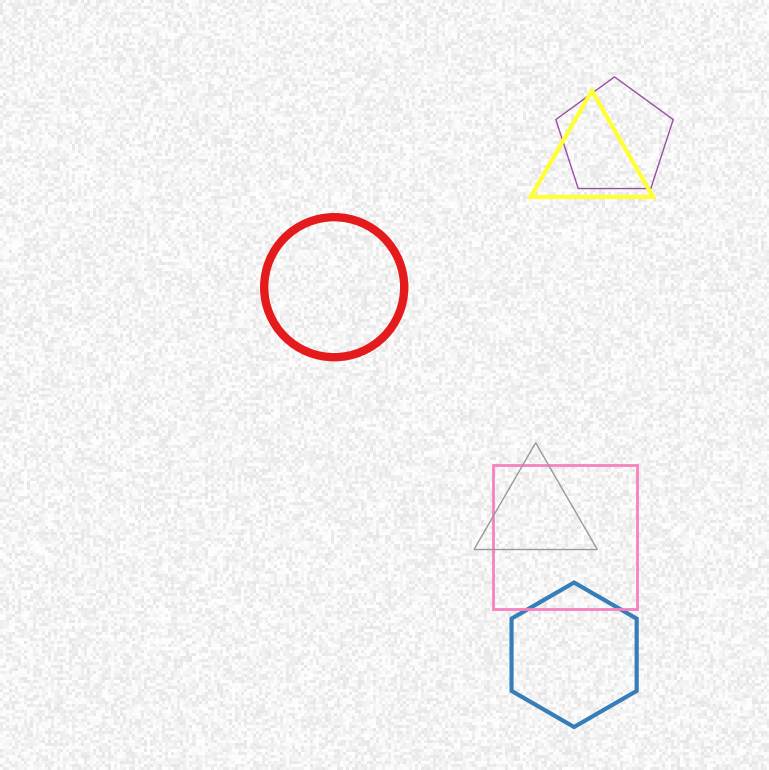[{"shape": "circle", "thickness": 3, "radius": 0.45, "center": [0.434, 0.627]}, {"shape": "hexagon", "thickness": 1.5, "radius": 0.47, "center": [0.746, 0.15]}, {"shape": "pentagon", "thickness": 0.5, "radius": 0.4, "center": [0.798, 0.82]}, {"shape": "triangle", "thickness": 1.5, "radius": 0.46, "center": [0.769, 0.79]}, {"shape": "square", "thickness": 1, "radius": 0.47, "center": [0.734, 0.303]}, {"shape": "triangle", "thickness": 0.5, "radius": 0.46, "center": [0.696, 0.333]}]